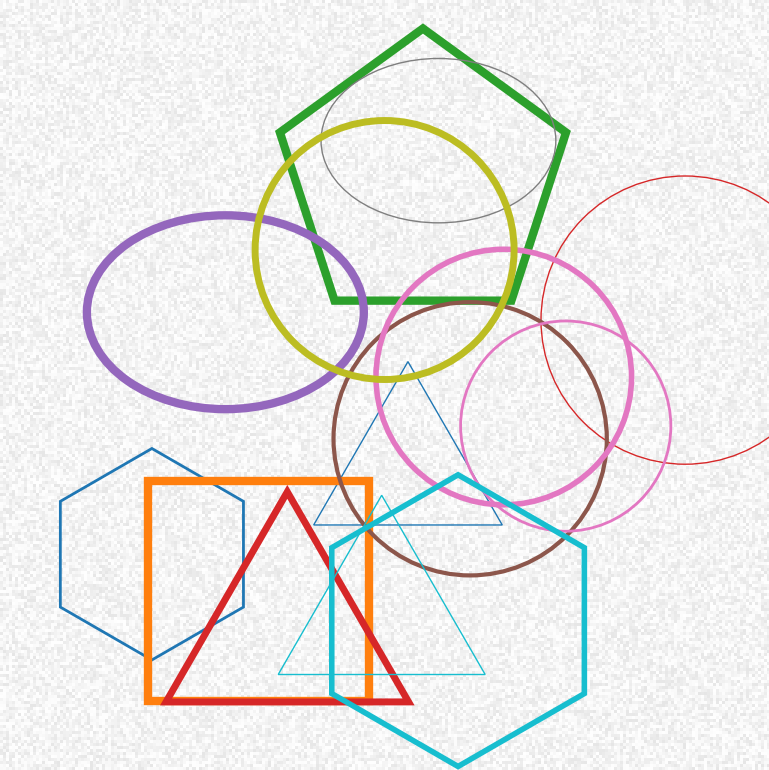[{"shape": "hexagon", "thickness": 1, "radius": 0.69, "center": [0.197, 0.28]}, {"shape": "triangle", "thickness": 0.5, "radius": 0.71, "center": [0.53, 0.389]}, {"shape": "square", "thickness": 3, "radius": 0.72, "center": [0.336, 0.233]}, {"shape": "pentagon", "thickness": 3, "radius": 0.98, "center": [0.549, 0.768]}, {"shape": "circle", "thickness": 0.5, "radius": 0.94, "center": [0.89, 0.584]}, {"shape": "triangle", "thickness": 2.5, "radius": 0.91, "center": [0.373, 0.179]}, {"shape": "oval", "thickness": 3, "radius": 0.9, "center": [0.293, 0.595]}, {"shape": "circle", "thickness": 1.5, "radius": 0.89, "center": [0.611, 0.43]}, {"shape": "circle", "thickness": 2, "radius": 0.83, "center": [0.654, 0.51]}, {"shape": "circle", "thickness": 1, "radius": 0.68, "center": [0.735, 0.447]}, {"shape": "oval", "thickness": 0.5, "radius": 0.76, "center": [0.569, 0.817]}, {"shape": "circle", "thickness": 2.5, "radius": 0.84, "center": [0.499, 0.675]}, {"shape": "triangle", "thickness": 0.5, "radius": 0.78, "center": [0.496, 0.202]}, {"shape": "hexagon", "thickness": 2, "radius": 0.95, "center": [0.595, 0.194]}]